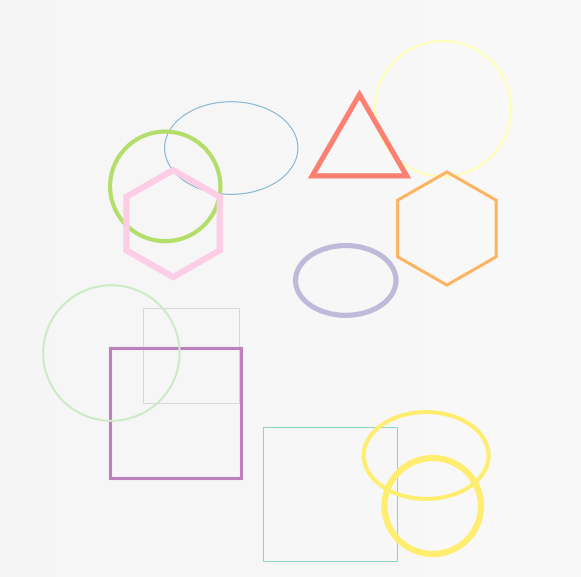[{"shape": "square", "thickness": 0.5, "radius": 0.58, "center": [0.568, 0.143]}, {"shape": "circle", "thickness": 1, "radius": 0.59, "center": [0.762, 0.811]}, {"shape": "oval", "thickness": 2.5, "radius": 0.43, "center": [0.595, 0.514]}, {"shape": "triangle", "thickness": 2.5, "radius": 0.47, "center": [0.618, 0.742]}, {"shape": "oval", "thickness": 0.5, "radius": 0.57, "center": [0.398, 0.743]}, {"shape": "hexagon", "thickness": 1.5, "radius": 0.49, "center": [0.769, 0.603]}, {"shape": "circle", "thickness": 2, "radius": 0.47, "center": [0.284, 0.676]}, {"shape": "hexagon", "thickness": 3, "radius": 0.46, "center": [0.298, 0.612]}, {"shape": "square", "thickness": 0.5, "radius": 0.41, "center": [0.329, 0.384]}, {"shape": "square", "thickness": 1.5, "radius": 0.56, "center": [0.302, 0.284]}, {"shape": "circle", "thickness": 1, "radius": 0.59, "center": [0.192, 0.388]}, {"shape": "oval", "thickness": 2, "radius": 0.54, "center": [0.733, 0.21]}, {"shape": "circle", "thickness": 3, "radius": 0.42, "center": [0.745, 0.123]}]